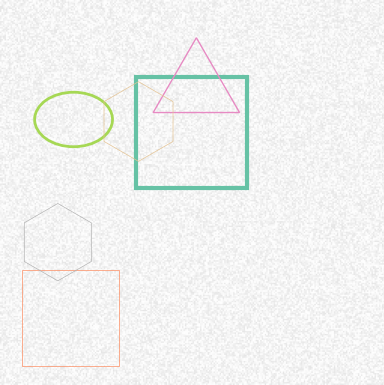[{"shape": "square", "thickness": 3, "radius": 0.72, "center": [0.497, 0.656]}, {"shape": "square", "thickness": 0.5, "radius": 0.63, "center": [0.183, 0.174]}, {"shape": "triangle", "thickness": 1, "radius": 0.65, "center": [0.51, 0.772]}, {"shape": "oval", "thickness": 2, "radius": 0.51, "center": [0.191, 0.69]}, {"shape": "hexagon", "thickness": 0.5, "radius": 0.52, "center": [0.36, 0.684]}, {"shape": "hexagon", "thickness": 0.5, "radius": 0.5, "center": [0.15, 0.371]}]